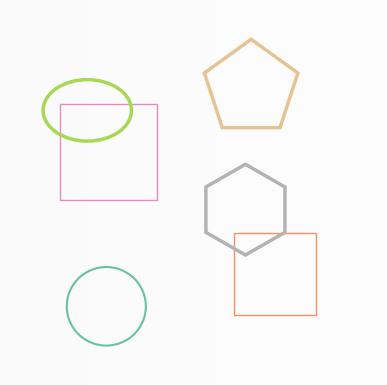[{"shape": "circle", "thickness": 1.5, "radius": 0.51, "center": [0.274, 0.204]}, {"shape": "square", "thickness": 1, "radius": 0.53, "center": [0.71, 0.289]}, {"shape": "square", "thickness": 1, "radius": 0.63, "center": [0.28, 0.605]}, {"shape": "oval", "thickness": 2.5, "radius": 0.57, "center": [0.225, 0.713]}, {"shape": "pentagon", "thickness": 2.5, "radius": 0.63, "center": [0.648, 0.771]}, {"shape": "hexagon", "thickness": 2.5, "radius": 0.59, "center": [0.633, 0.455]}]